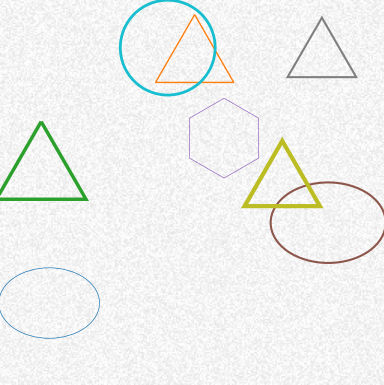[{"shape": "oval", "thickness": 0.5, "radius": 0.65, "center": [0.128, 0.213]}, {"shape": "triangle", "thickness": 1, "radius": 0.59, "center": [0.506, 0.845]}, {"shape": "triangle", "thickness": 2.5, "radius": 0.67, "center": [0.107, 0.55]}, {"shape": "hexagon", "thickness": 0.5, "radius": 0.52, "center": [0.582, 0.641]}, {"shape": "oval", "thickness": 1.5, "radius": 0.75, "center": [0.852, 0.422]}, {"shape": "triangle", "thickness": 1.5, "radius": 0.51, "center": [0.836, 0.851]}, {"shape": "triangle", "thickness": 3, "radius": 0.57, "center": [0.733, 0.521]}, {"shape": "circle", "thickness": 2, "radius": 0.62, "center": [0.436, 0.876]}]